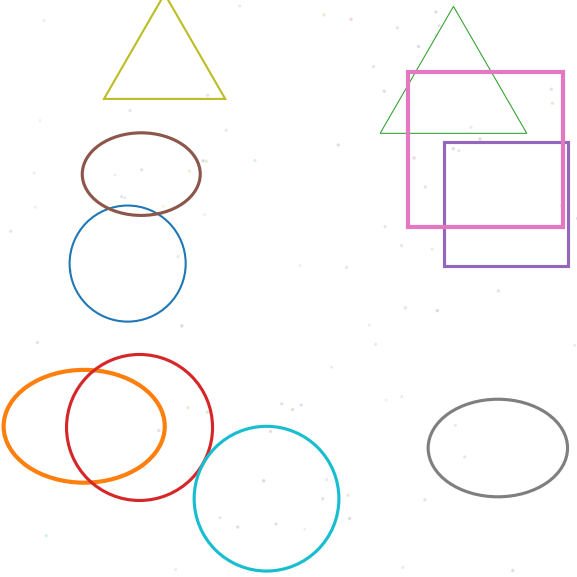[{"shape": "circle", "thickness": 1, "radius": 0.5, "center": [0.221, 0.543]}, {"shape": "oval", "thickness": 2, "radius": 0.7, "center": [0.146, 0.261]}, {"shape": "triangle", "thickness": 0.5, "radius": 0.73, "center": [0.785, 0.842]}, {"shape": "circle", "thickness": 1.5, "radius": 0.63, "center": [0.242, 0.259]}, {"shape": "square", "thickness": 1.5, "radius": 0.54, "center": [0.876, 0.646]}, {"shape": "oval", "thickness": 1.5, "radius": 0.51, "center": [0.245, 0.698]}, {"shape": "square", "thickness": 2, "radius": 0.67, "center": [0.841, 0.74]}, {"shape": "oval", "thickness": 1.5, "radius": 0.6, "center": [0.862, 0.223]}, {"shape": "triangle", "thickness": 1, "radius": 0.61, "center": [0.285, 0.888]}, {"shape": "circle", "thickness": 1.5, "radius": 0.63, "center": [0.462, 0.136]}]